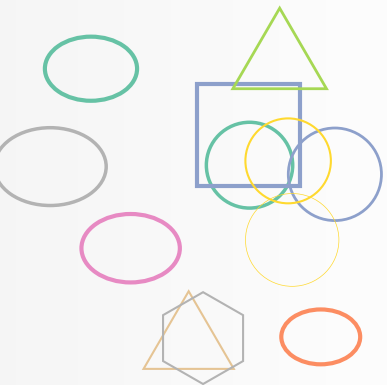[{"shape": "oval", "thickness": 3, "radius": 0.59, "center": [0.235, 0.822]}, {"shape": "circle", "thickness": 2.5, "radius": 0.56, "center": [0.644, 0.571]}, {"shape": "oval", "thickness": 3, "radius": 0.51, "center": [0.828, 0.125]}, {"shape": "square", "thickness": 3, "radius": 0.66, "center": [0.641, 0.65]}, {"shape": "circle", "thickness": 2, "radius": 0.6, "center": [0.864, 0.547]}, {"shape": "oval", "thickness": 3, "radius": 0.63, "center": [0.337, 0.355]}, {"shape": "triangle", "thickness": 2, "radius": 0.7, "center": [0.722, 0.839]}, {"shape": "circle", "thickness": 0.5, "radius": 0.6, "center": [0.754, 0.377]}, {"shape": "circle", "thickness": 1.5, "radius": 0.55, "center": [0.744, 0.582]}, {"shape": "triangle", "thickness": 1.5, "radius": 0.67, "center": [0.487, 0.109]}, {"shape": "hexagon", "thickness": 1.5, "radius": 0.6, "center": [0.524, 0.122]}, {"shape": "oval", "thickness": 2.5, "radius": 0.72, "center": [0.13, 0.567]}]